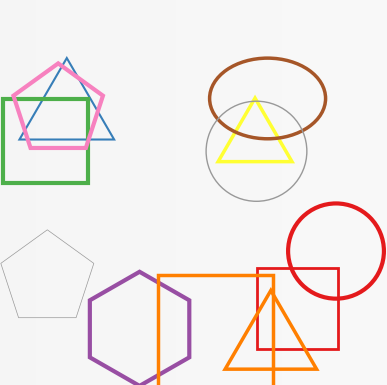[{"shape": "square", "thickness": 2, "radius": 0.52, "center": [0.768, 0.198]}, {"shape": "circle", "thickness": 3, "radius": 0.62, "center": [0.867, 0.348]}, {"shape": "triangle", "thickness": 1.5, "radius": 0.71, "center": [0.172, 0.708]}, {"shape": "square", "thickness": 3, "radius": 0.54, "center": [0.118, 0.634]}, {"shape": "hexagon", "thickness": 3, "radius": 0.74, "center": [0.36, 0.146]}, {"shape": "square", "thickness": 2.5, "radius": 0.74, "center": [0.556, 0.139]}, {"shape": "triangle", "thickness": 2.5, "radius": 0.68, "center": [0.699, 0.109]}, {"shape": "triangle", "thickness": 2.5, "radius": 0.55, "center": [0.658, 0.635]}, {"shape": "oval", "thickness": 2.5, "radius": 0.75, "center": [0.691, 0.744]}, {"shape": "pentagon", "thickness": 3, "radius": 0.61, "center": [0.15, 0.714]}, {"shape": "circle", "thickness": 1, "radius": 0.65, "center": [0.662, 0.607]}, {"shape": "pentagon", "thickness": 0.5, "radius": 0.63, "center": [0.122, 0.277]}]